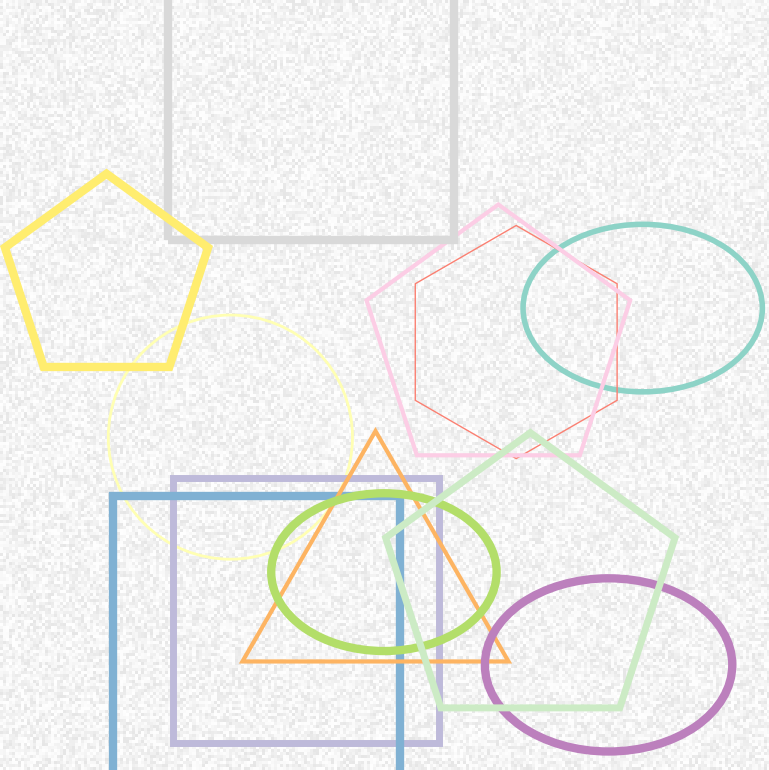[{"shape": "oval", "thickness": 2, "radius": 0.78, "center": [0.835, 0.6]}, {"shape": "circle", "thickness": 1, "radius": 0.79, "center": [0.299, 0.432]}, {"shape": "square", "thickness": 2.5, "radius": 0.86, "center": [0.398, 0.207]}, {"shape": "hexagon", "thickness": 0.5, "radius": 0.76, "center": [0.67, 0.556]}, {"shape": "square", "thickness": 3, "radius": 0.93, "center": [0.333, 0.169]}, {"shape": "triangle", "thickness": 1.5, "radius": 1.0, "center": [0.488, 0.241]}, {"shape": "oval", "thickness": 3, "radius": 0.73, "center": [0.499, 0.257]}, {"shape": "pentagon", "thickness": 1.5, "radius": 0.9, "center": [0.647, 0.554]}, {"shape": "square", "thickness": 3, "radius": 0.93, "center": [0.404, 0.874]}, {"shape": "oval", "thickness": 3, "radius": 0.8, "center": [0.79, 0.136]}, {"shape": "pentagon", "thickness": 2.5, "radius": 0.99, "center": [0.689, 0.241]}, {"shape": "pentagon", "thickness": 3, "radius": 0.69, "center": [0.138, 0.636]}]